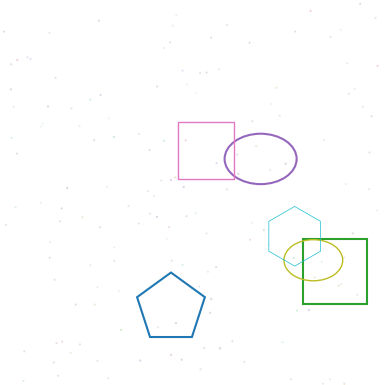[{"shape": "pentagon", "thickness": 1.5, "radius": 0.46, "center": [0.444, 0.2]}, {"shape": "square", "thickness": 1.5, "radius": 0.42, "center": [0.87, 0.295]}, {"shape": "oval", "thickness": 1.5, "radius": 0.47, "center": [0.677, 0.587]}, {"shape": "square", "thickness": 1, "radius": 0.36, "center": [0.534, 0.609]}, {"shape": "oval", "thickness": 1, "radius": 0.38, "center": [0.814, 0.324]}, {"shape": "hexagon", "thickness": 0.5, "radius": 0.39, "center": [0.765, 0.386]}]